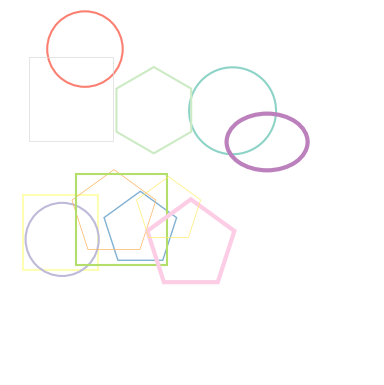[{"shape": "circle", "thickness": 1.5, "radius": 0.56, "center": [0.604, 0.712]}, {"shape": "square", "thickness": 1.5, "radius": 0.49, "center": [0.158, 0.395]}, {"shape": "circle", "thickness": 1.5, "radius": 0.47, "center": [0.161, 0.378]}, {"shape": "circle", "thickness": 1.5, "radius": 0.49, "center": [0.221, 0.873]}, {"shape": "pentagon", "thickness": 1, "radius": 0.5, "center": [0.365, 0.404]}, {"shape": "pentagon", "thickness": 0.5, "radius": 0.57, "center": [0.296, 0.445]}, {"shape": "square", "thickness": 1.5, "radius": 0.59, "center": [0.315, 0.43]}, {"shape": "pentagon", "thickness": 3, "radius": 0.59, "center": [0.496, 0.363]}, {"shape": "square", "thickness": 0.5, "radius": 0.55, "center": [0.183, 0.744]}, {"shape": "oval", "thickness": 3, "radius": 0.53, "center": [0.694, 0.631]}, {"shape": "hexagon", "thickness": 1.5, "radius": 0.56, "center": [0.4, 0.714]}, {"shape": "pentagon", "thickness": 0.5, "radius": 0.44, "center": [0.438, 0.454]}]